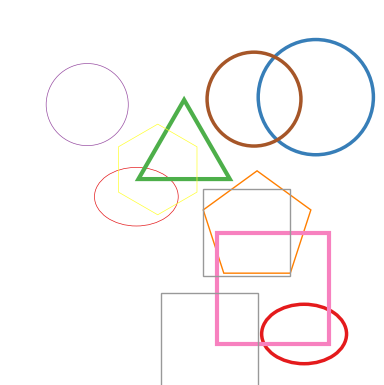[{"shape": "oval", "thickness": 2.5, "radius": 0.55, "center": [0.79, 0.133]}, {"shape": "oval", "thickness": 0.5, "radius": 0.54, "center": [0.354, 0.489]}, {"shape": "circle", "thickness": 2.5, "radius": 0.75, "center": [0.82, 0.748]}, {"shape": "triangle", "thickness": 3, "radius": 0.69, "center": [0.478, 0.603]}, {"shape": "circle", "thickness": 0.5, "radius": 0.53, "center": [0.227, 0.728]}, {"shape": "pentagon", "thickness": 1, "radius": 0.73, "center": [0.668, 0.409]}, {"shape": "hexagon", "thickness": 0.5, "radius": 0.59, "center": [0.41, 0.56]}, {"shape": "circle", "thickness": 2.5, "radius": 0.61, "center": [0.66, 0.743]}, {"shape": "square", "thickness": 3, "radius": 0.72, "center": [0.71, 0.25]}, {"shape": "square", "thickness": 1, "radius": 0.56, "center": [0.64, 0.397]}, {"shape": "square", "thickness": 1, "radius": 0.63, "center": [0.543, 0.113]}]